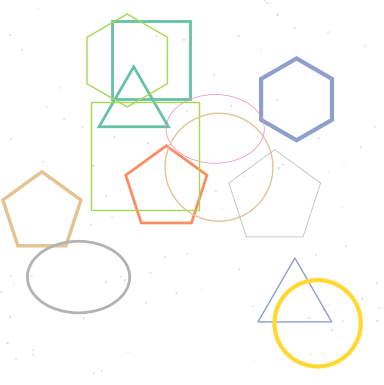[{"shape": "triangle", "thickness": 2, "radius": 0.52, "center": [0.347, 0.723]}, {"shape": "square", "thickness": 2, "radius": 0.51, "center": [0.393, 0.845]}, {"shape": "pentagon", "thickness": 2, "radius": 0.55, "center": [0.432, 0.511]}, {"shape": "hexagon", "thickness": 3, "radius": 0.53, "center": [0.77, 0.742]}, {"shape": "triangle", "thickness": 1, "radius": 0.55, "center": [0.766, 0.219]}, {"shape": "oval", "thickness": 0.5, "radius": 0.64, "center": [0.559, 0.665]}, {"shape": "square", "thickness": 1, "radius": 0.7, "center": [0.377, 0.595]}, {"shape": "hexagon", "thickness": 1, "radius": 0.6, "center": [0.33, 0.843]}, {"shape": "circle", "thickness": 3, "radius": 0.56, "center": [0.825, 0.16]}, {"shape": "circle", "thickness": 1, "radius": 0.7, "center": [0.569, 0.566]}, {"shape": "pentagon", "thickness": 2.5, "radius": 0.53, "center": [0.109, 0.448]}, {"shape": "pentagon", "thickness": 0.5, "radius": 0.63, "center": [0.714, 0.486]}, {"shape": "oval", "thickness": 2, "radius": 0.66, "center": [0.204, 0.28]}]